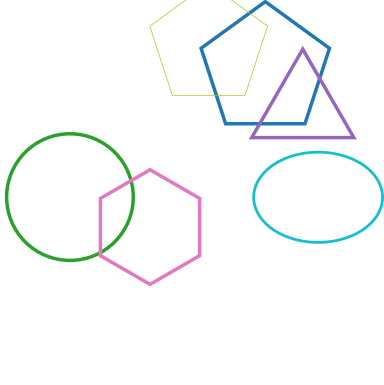[{"shape": "pentagon", "thickness": 2.5, "radius": 0.88, "center": [0.689, 0.82]}, {"shape": "circle", "thickness": 2.5, "radius": 0.82, "center": [0.182, 0.488]}, {"shape": "triangle", "thickness": 2.5, "radius": 0.77, "center": [0.786, 0.719]}, {"shape": "hexagon", "thickness": 2.5, "radius": 0.74, "center": [0.39, 0.41]}, {"shape": "pentagon", "thickness": 0.5, "radius": 0.8, "center": [0.542, 0.882]}, {"shape": "oval", "thickness": 2, "radius": 0.84, "center": [0.826, 0.488]}]